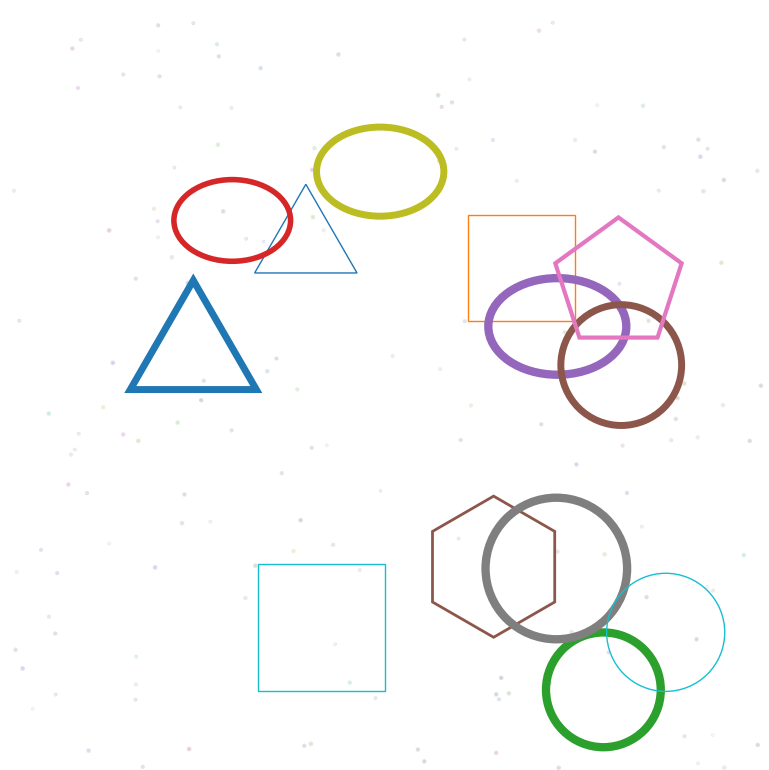[{"shape": "triangle", "thickness": 2.5, "radius": 0.47, "center": [0.251, 0.541]}, {"shape": "triangle", "thickness": 0.5, "radius": 0.38, "center": [0.397, 0.684]}, {"shape": "square", "thickness": 0.5, "radius": 0.35, "center": [0.677, 0.652]}, {"shape": "circle", "thickness": 3, "radius": 0.37, "center": [0.784, 0.104]}, {"shape": "oval", "thickness": 2, "radius": 0.38, "center": [0.302, 0.714]}, {"shape": "oval", "thickness": 3, "radius": 0.45, "center": [0.724, 0.576]}, {"shape": "hexagon", "thickness": 1, "radius": 0.46, "center": [0.641, 0.264]}, {"shape": "circle", "thickness": 2.5, "radius": 0.39, "center": [0.807, 0.526]}, {"shape": "pentagon", "thickness": 1.5, "radius": 0.43, "center": [0.803, 0.631]}, {"shape": "circle", "thickness": 3, "radius": 0.46, "center": [0.723, 0.262]}, {"shape": "oval", "thickness": 2.5, "radius": 0.41, "center": [0.494, 0.777]}, {"shape": "circle", "thickness": 0.5, "radius": 0.38, "center": [0.865, 0.179]}, {"shape": "square", "thickness": 0.5, "radius": 0.41, "center": [0.418, 0.185]}]